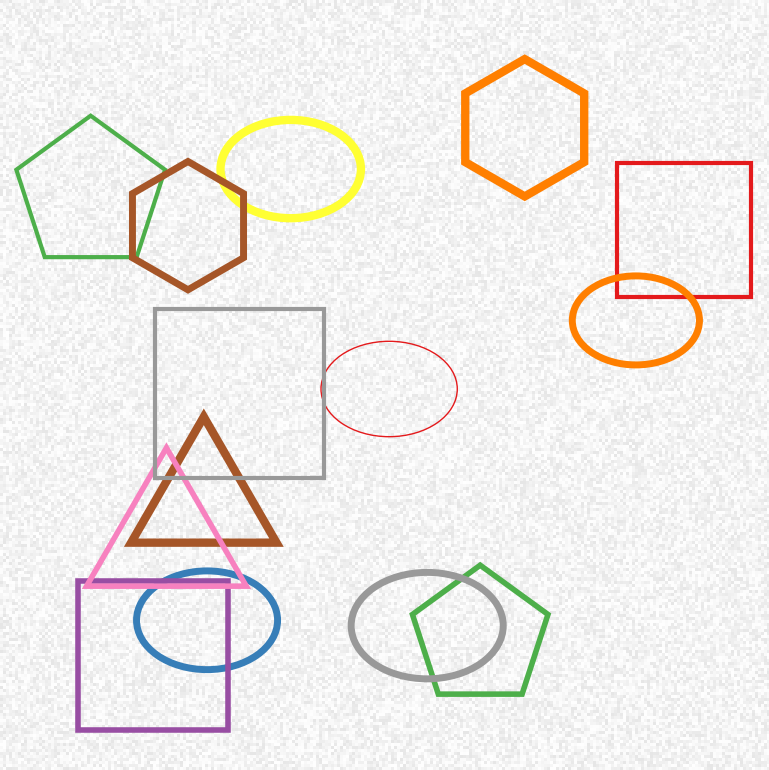[{"shape": "oval", "thickness": 0.5, "radius": 0.44, "center": [0.505, 0.495]}, {"shape": "square", "thickness": 1.5, "radius": 0.43, "center": [0.888, 0.702]}, {"shape": "oval", "thickness": 2.5, "radius": 0.46, "center": [0.269, 0.194]}, {"shape": "pentagon", "thickness": 1.5, "radius": 0.51, "center": [0.118, 0.748]}, {"shape": "pentagon", "thickness": 2, "radius": 0.46, "center": [0.624, 0.173]}, {"shape": "square", "thickness": 2, "radius": 0.49, "center": [0.198, 0.149]}, {"shape": "oval", "thickness": 2.5, "radius": 0.41, "center": [0.826, 0.584]}, {"shape": "hexagon", "thickness": 3, "radius": 0.45, "center": [0.681, 0.834]}, {"shape": "oval", "thickness": 3, "radius": 0.46, "center": [0.378, 0.78]}, {"shape": "triangle", "thickness": 3, "radius": 0.54, "center": [0.265, 0.35]}, {"shape": "hexagon", "thickness": 2.5, "radius": 0.42, "center": [0.244, 0.707]}, {"shape": "triangle", "thickness": 2, "radius": 0.6, "center": [0.216, 0.299]}, {"shape": "oval", "thickness": 2.5, "radius": 0.49, "center": [0.555, 0.188]}, {"shape": "square", "thickness": 1.5, "radius": 0.55, "center": [0.311, 0.489]}]